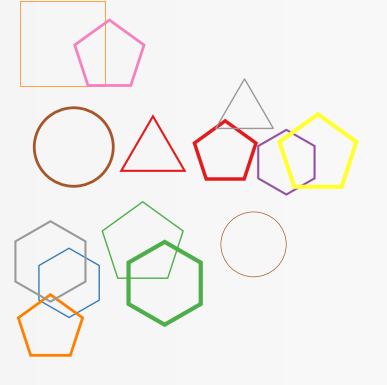[{"shape": "triangle", "thickness": 1.5, "radius": 0.47, "center": [0.395, 0.604]}, {"shape": "pentagon", "thickness": 2.5, "radius": 0.42, "center": [0.581, 0.603]}, {"shape": "hexagon", "thickness": 1, "radius": 0.45, "center": [0.178, 0.265]}, {"shape": "hexagon", "thickness": 3, "radius": 0.54, "center": [0.425, 0.264]}, {"shape": "pentagon", "thickness": 1, "radius": 0.55, "center": [0.368, 0.366]}, {"shape": "hexagon", "thickness": 1.5, "radius": 0.42, "center": [0.739, 0.579]}, {"shape": "square", "thickness": 0.5, "radius": 0.55, "center": [0.161, 0.888]}, {"shape": "pentagon", "thickness": 2, "radius": 0.44, "center": [0.13, 0.148]}, {"shape": "pentagon", "thickness": 3, "radius": 0.52, "center": [0.821, 0.599]}, {"shape": "circle", "thickness": 2, "radius": 0.51, "center": [0.19, 0.618]}, {"shape": "circle", "thickness": 0.5, "radius": 0.42, "center": [0.654, 0.365]}, {"shape": "pentagon", "thickness": 2, "radius": 0.47, "center": [0.282, 0.854]}, {"shape": "hexagon", "thickness": 1.5, "radius": 0.52, "center": [0.13, 0.321]}, {"shape": "triangle", "thickness": 1, "radius": 0.43, "center": [0.631, 0.709]}]